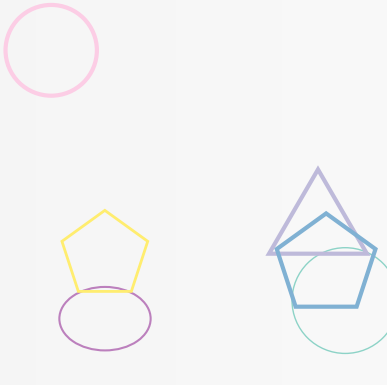[{"shape": "circle", "thickness": 1, "radius": 0.69, "center": [0.891, 0.219]}, {"shape": "triangle", "thickness": 3, "radius": 0.73, "center": [0.821, 0.414]}, {"shape": "pentagon", "thickness": 3, "radius": 0.67, "center": [0.842, 0.312]}, {"shape": "circle", "thickness": 3, "radius": 0.59, "center": [0.132, 0.869]}, {"shape": "oval", "thickness": 1.5, "radius": 0.59, "center": [0.271, 0.172]}, {"shape": "pentagon", "thickness": 2, "radius": 0.58, "center": [0.271, 0.337]}]